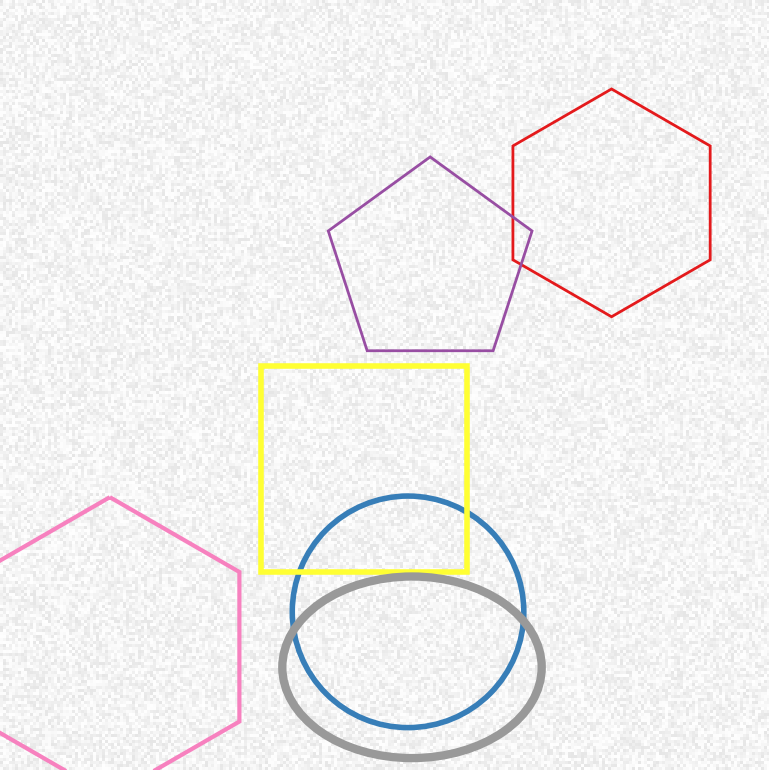[{"shape": "hexagon", "thickness": 1, "radius": 0.74, "center": [0.794, 0.737]}, {"shape": "circle", "thickness": 2, "radius": 0.75, "center": [0.53, 0.205]}, {"shape": "pentagon", "thickness": 1, "radius": 0.7, "center": [0.559, 0.657]}, {"shape": "square", "thickness": 2, "radius": 0.67, "center": [0.473, 0.391]}, {"shape": "hexagon", "thickness": 1.5, "radius": 0.97, "center": [0.143, 0.16]}, {"shape": "oval", "thickness": 3, "radius": 0.84, "center": [0.535, 0.133]}]